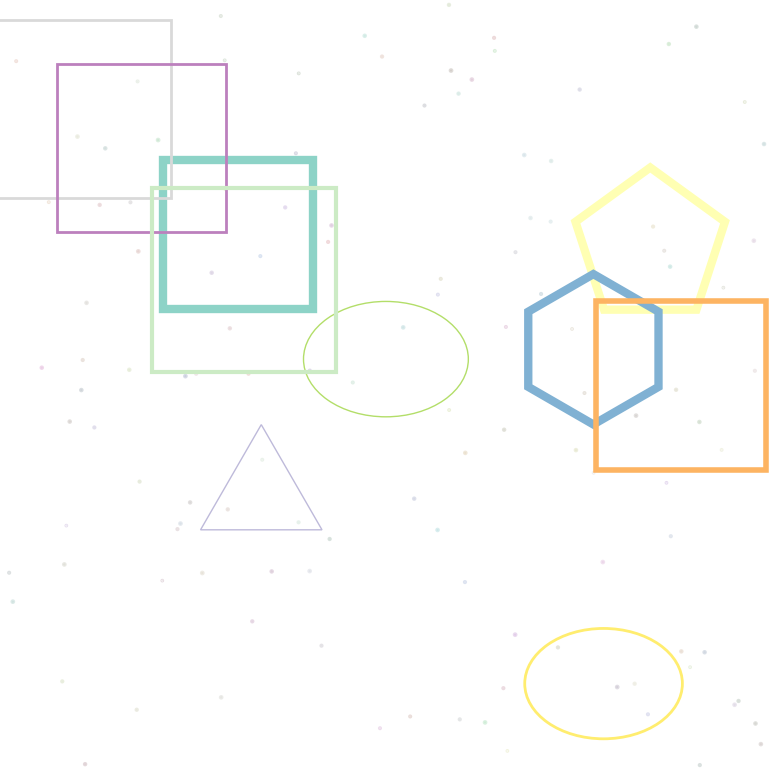[{"shape": "square", "thickness": 3, "radius": 0.48, "center": [0.309, 0.696]}, {"shape": "pentagon", "thickness": 3, "radius": 0.51, "center": [0.844, 0.68]}, {"shape": "triangle", "thickness": 0.5, "radius": 0.46, "center": [0.339, 0.357]}, {"shape": "hexagon", "thickness": 3, "radius": 0.49, "center": [0.771, 0.546]}, {"shape": "square", "thickness": 2, "radius": 0.55, "center": [0.884, 0.499]}, {"shape": "oval", "thickness": 0.5, "radius": 0.54, "center": [0.501, 0.534]}, {"shape": "square", "thickness": 1, "radius": 0.58, "center": [0.107, 0.859]}, {"shape": "square", "thickness": 1, "radius": 0.55, "center": [0.184, 0.808]}, {"shape": "square", "thickness": 1.5, "radius": 0.6, "center": [0.317, 0.636]}, {"shape": "oval", "thickness": 1, "radius": 0.51, "center": [0.784, 0.112]}]